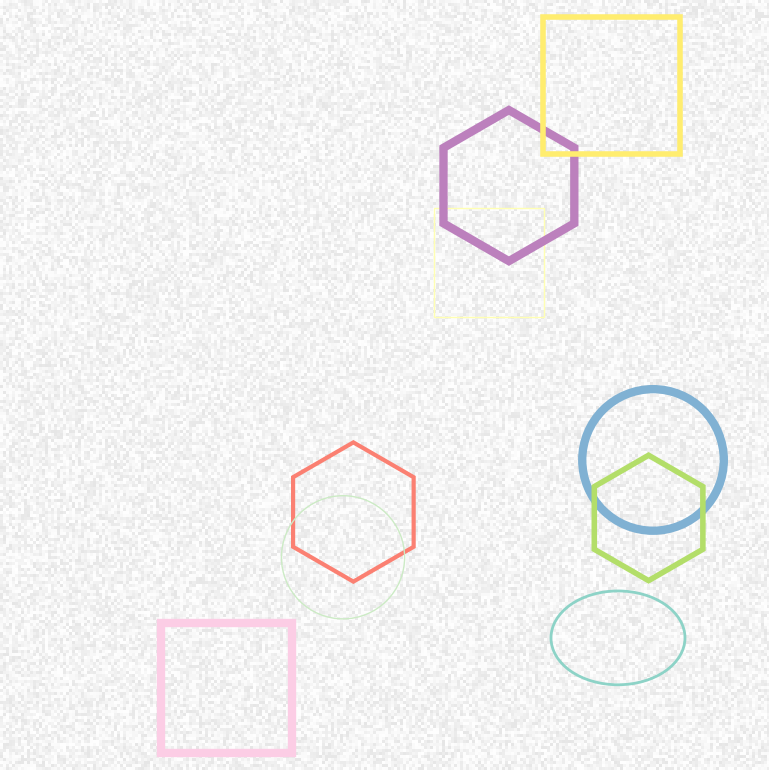[{"shape": "oval", "thickness": 1, "radius": 0.44, "center": [0.803, 0.172]}, {"shape": "square", "thickness": 0.5, "radius": 0.35, "center": [0.635, 0.659]}, {"shape": "hexagon", "thickness": 1.5, "radius": 0.45, "center": [0.459, 0.335]}, {"shape": "circle", "thickness": 3, "radius": 0.46, "center": [0.848, 0.403]}, {"shape": "hexagon", "thickness": 2, "radius": 0.41, "center": [0.842, 0.327]}, {"shape": "square", "thickness": 3, "radius": 0.42, "center": [0.294, 0.106]}, {"shape": "hexagon", "thickness": 3, "radius": 0.49, "center": [0.661, 0.759]}, {"shape": "circle", "thickness": 0.5, "radius": 0.4, "center": [0.445, 0.276]}, {"shape": "square", "thickness": 2, "radius": 0.45, "center": [0.794, 0.889]}]